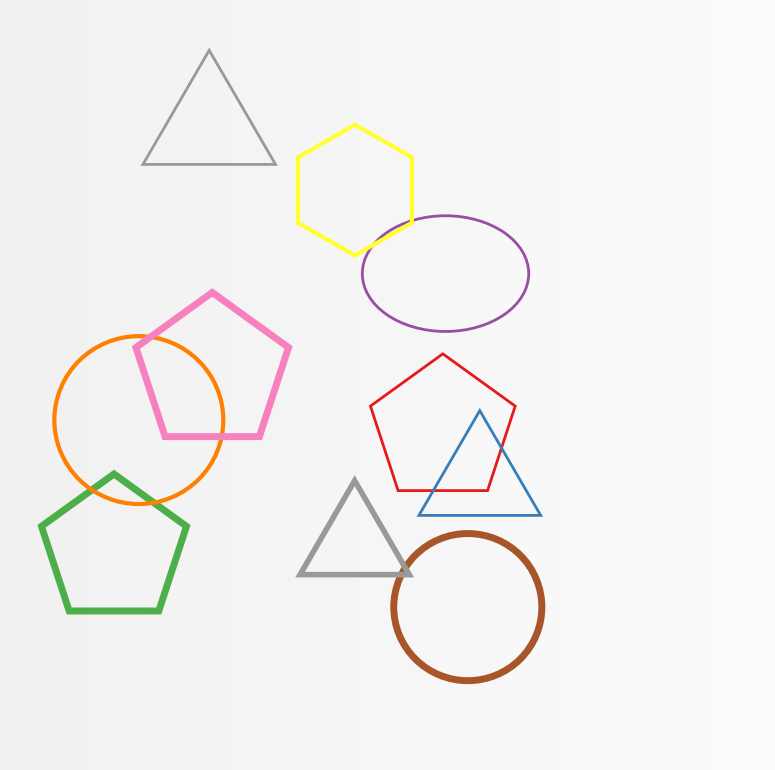[{"shape": "pentagon", "thickness": 1, "radius": 0.49, "center": [0.571, 0.442]}, {"shape": "triangle", "thickness": 1, "radius": 0.45, "center": [0.619, 0.376]}, {"shape": "pentagon", "thickness": 2.5, "radius": 0.49, "center": [0.147, 0.286]}, {"shape": "oval", "thickness": 1, "radius": 0.54, "center": [0.575, 0.645]}, {"shape": "circle", "thickness": 1.5, "radius": 0.55, "center": [0.179, 0.454]}, {"shape": "hexagon", "thickness": 1.5, "radius": 0.42, "center": [0.458, 0.753]}, {"shape": "circle", "thickness": 2.5, "radius": 0.48, "center": [0.604, 0.212]}, {"shape": "pentagon", "thickness": 2.5, "radius": 0.52, "center": [0.274, 0.517]}, {"shape": "triangle", "thickness": 1, "radius": 0.49, "center": [0.27, 0.836]}, {"shape": "triangle", "thickness": 2, "radius": 0.41, "center": [0.458, 0.294]}]